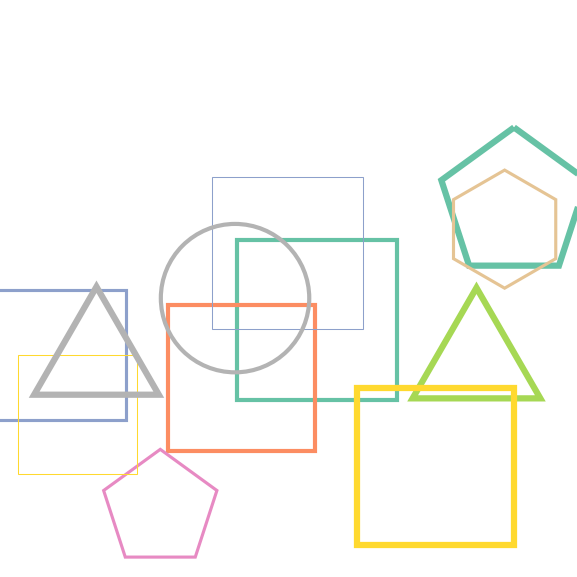[{"shape": "pentagon", "thickness": 3, "radius": 0.66, "center": [0.89, 0.646]}, {"shape": "square", "thickness": 2, "radius": 0.69, "center": [0.549, 0.445]}, {"shape": "square", "thickness": 2, "radius": 0.63, "center": [0.418, 0.344]}, {"shape": "square", "thickness": 1.5, "radius": 0.56, "center": [0.105, 0.384]}, {"shape": "square", "thickness": 0.5, "radius": 0.66, "center": [0.498, 0.561]}, {"shape": "pentagon", "thickness": 1.5, "radius": 0.52, "center": [0.278, 0.118]}, {"shape": "triangle", "thickness": 3, "radius": 0.64, "center": [0.825, 0.373]}, {"shape": "square", "thickness": 3, "radius": 0.68, "center": [0.755, 0.191]}, {"shape": "square", "thickness": 0.5, "radius": 0.52, "center": [0.135, 0.282]}, {"shape": "hexagon", "thickness": 1.5, "radius": 0.51, "center": [0.874, 0.602]}, {"shape": "triangle", "thickness": 3, "radius": 0.62, "center": [0.167, 0.378]}, {"shape": "circle", "thickness": 2, "radius": 0.64, "center": [0.407, 0.483]}]